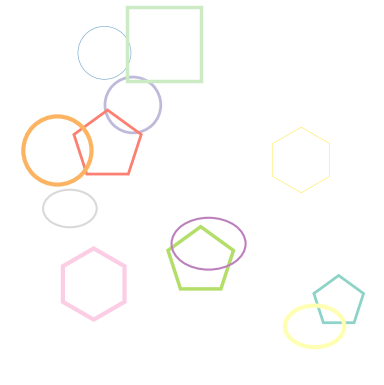[{"shape": "pentagon", "thickness": 2, "radius": 0.34, "center": [0.88, 0.217]}, {"shape": "oval", "thickness": 3, "radius": 0.39, "center": [0.817, 0.152]}, {"shape": "circle", "thickness": 2, "radius": 0.36, "center": [0.345, 0.727]}, {"shape": "pentagon", "thickness": 2, "radius": 0.46, "center": [0.279, 0.622]}, {"shape": "circle", "thickness": 0.5, "radius": 0.34, "center": [0.271, 0.863]}, {"shape": "circle", "thickness": 3, "radius": 0.44, "center": [0.149, 0.609]}, {"shape": "pentagon", "thickness": 2.5, "radius": 0.45, "center": [0.521, 0.322]}, {"shape": "hexagon", "thickness": 3, "radius": 0.46, "center": [0.243, 0.262]}, {"shape": "oval", "thickness": 1.5, "radius": 0.35, "center": [0.182, 0.458]}, {"shape": "oval", "thickness": 1.5, "radius": 0.48, "center": [0.542, 0.367]}, {"shape": "square", "thickness": 2.5, "radius": 0.48, "center": [0.426, 0.885]}, {"shape": "hexagon", "thickness": 0.5, "radius": 0.43, "center": [0.782, 0.584]}]